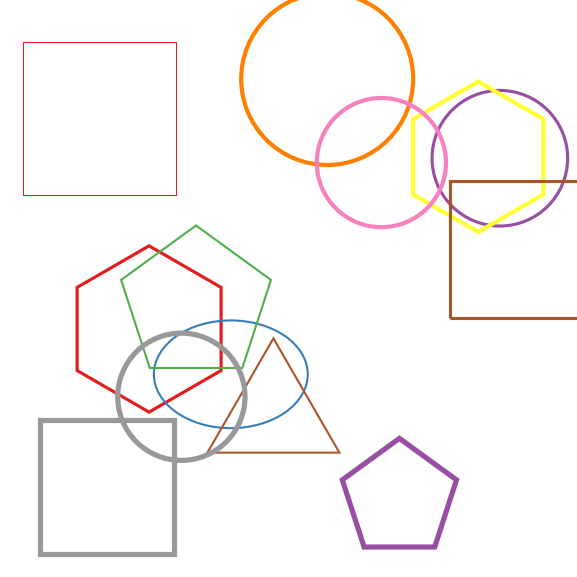[{"shape": "hexagon", "thickness": 1.5, "radius": 0.72, "center": [0.258, 0.429]}, {"shape": "square", "thickness": 0.5, "radius": 0.66, "center": [0.172, 0.794]}, {"shape": "oval", "thickness": 1, "radius": 0.67, "center": [0.4, 0.351]}, {"shape": "pentagon", "thickness": 1, "radius": 0.68, "center": [0.339, 0.472]}, {"shape": "circle", "thickness": 1.5, "radius": 0.59, "center": [0.866, 0.725]}, {"shape": "pentagon", "thickness": 2.5, "radius": 0.52, "center": [0.692, 0.136]}, {"shape": "circle", "thickness": 2, "radius": 0.74, "center": [0.567, 0.862]}, {"shape": "hexagon", "thickness": 2, "radius": 0.65, "center": [0.828, 0.728]}, {"shape": "square", "thickness": 1.5, "radius": 0.59, "center": [0.898, 0.567]}, {"shape": "triangle", "thickness": 1, "radius": 0.66, "center": [0.473, 0.281]}, {"shape": "circle", "thickness": 2, "radius": 0.56, "center": [0.66, 0.718]}, {"shape": "square", "thickness": 2.5, "radius": 0.58, "center": [0.185, 0.155]}, {"shape": "circle", "thickness": 2.5, "radius": 0.55, "center": [0.314, 0.312]}]